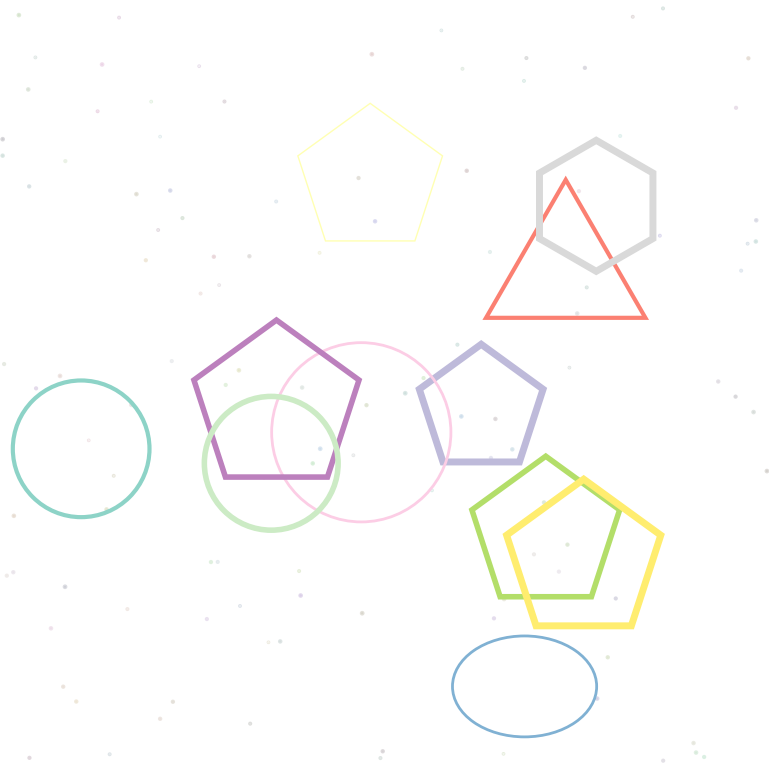[{"shape": "circle", "thickness": 1.5, "radius": 0.44, "center": [0.105, 0.417]}, {"shape": "pentagon", "thickness": 0.5, "radius": 0.49, "center": [0.481, 0.767]}, {"shape": "pentagon", "thickness": 2.5, "radius": 0.42, "center": [0.625, 0.468]}, {"shape": "triangle", "thickness": 1.5, "radius": 0.6, "center": [0.735, 0.647]}, {"shape": "oval", "thickness": 1, "radius": 0.47, "center": [0.681, 0.109]}, {"shape": "pentagon", "thickness": 2, "radius": 0.5, "center": [0.709, 0.307]}, {"shape": "circle", "thickness": 1, "radius": 0.58, "center": [0.469, 0.439]}, {"shape": "hexagon", "thickness": 2.5, "radius": 0.43, "center": [0.774, 0.733]}, {"shape": "pentagon", "thickness": 2, "radius": 0.56, "center": [0.359, 0.472]}, {"shape": "circle", "thickness": 2, "radius": 0.43, "center": [0.352, 0.398]}, {"shape": "pentagon", "thickness": 2.5, "radius": 0.53, "center": [0.758, 0.272]}]